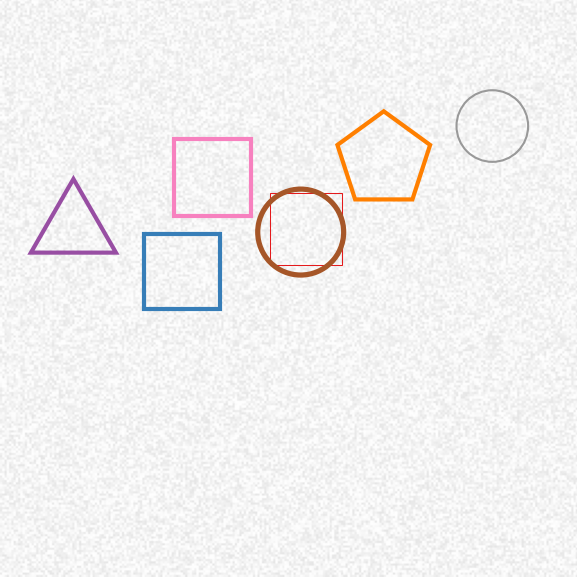[{"shape": "square", "thickness": 0.5, "radius": 0.31, "center": [0.53, 0.602]}, {"shape": "square", "thickness": 2, "radius": 0.33, "center": [0.315, 0.529]}, {"shape": "triangle", "thickness": 2, "radius": 0.42, "center": [0.127, 0.604]}, {"shape": "pentagon", "thickness": 2, "radius": 0.42, "center": [0.665, 0.722]}, {"shape": "circle", "thickness": 2.5, "radius": 0.37, "center": [0.521, 0.597]}, {"shape": "square", "thickness": 2, "radius": 0.33, "center": [0.368, 0.692]}, {"shape": "circle", "thickness": 1, "radius": 0.31, "center": [0.853, 0.781]}]